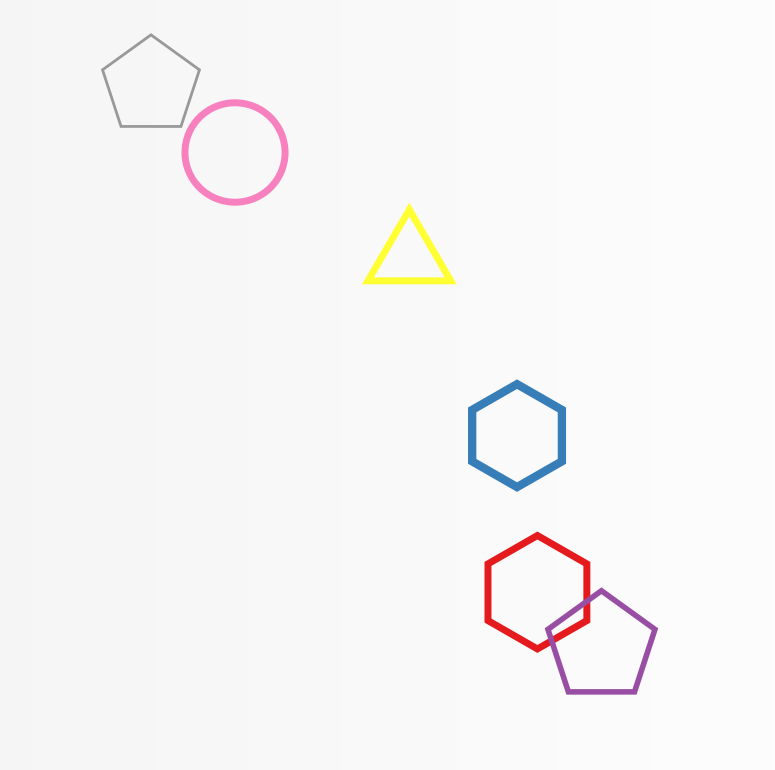[{"shape": "hexagon", "thickness": 2.5, "radius": 0.37, "center": [0.693, 0.231]}, {"shape": "hexagon", "thickness": 3, "radius": 0.33, "center": [0.667, 0.434]}, {"shape": "pentagon", "thickness": 2, "radius": 0.36, "center": [0.776, 0.16]}, {"shape": "triangle", "thickness": 2.5, "radius": 0.31, "center": [0.528, 0.666]}, {"shape": "circle", "thickness": 2.5, "radius": 0.32, "center": [0.303, 0.802]}, {"shape": "pentagon", "thickness": 1, "radius": 0.33, "center": [0.195, 0.889]}]